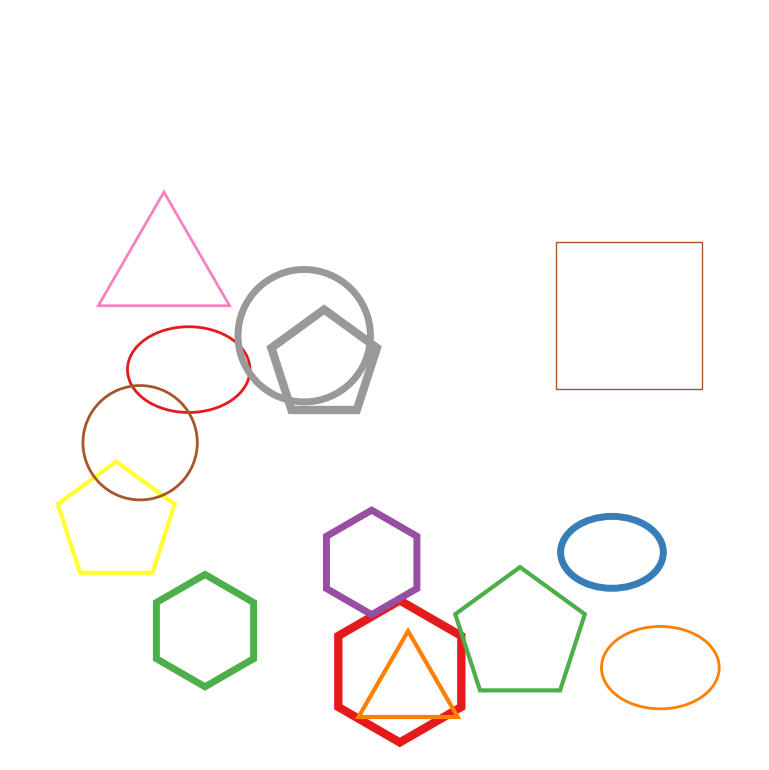[{"shape": "hexagon", "thickness": 3, "radius": 0.46, "center": [0.519, 0.128]}, {"shape": "oval", "thickness": 1, "radius": 0.4, "center": [0.245, 0.52]}, {"shape": "oval", "thickness": 2.5, "radius": 0.33, "center": [0.795, 0.283]}, {"shape": "pentagon", "thickness": 1.5, "radius": 0.44, "center": [0.675, 0.175]}, {"shape": "hexagon", "thickness": 2.5, "radius": 0.36, "center": [0.266, 0.181]}, {"shape": "hexagon", "thickness": 2.5, "radius": 0.34, "center": [0.483, 0.27]}, {"shape": "oval", "thickness": 1, "radius": 0.38, "center": [0.858, 0.133]}, {"shape": "triangle", "thickness": 1.5, "radius": 0.37, "center": [0.53, 0.106]}, {"shape": "pentagon", "thickness": 1.5, "radius": 0.4, "center": [0.151, 0.321]}, {"shape": "square", "thickness": 0.5, "radius": 0.48, "center": [0.817, 0.59]}, {"shape": "circle", "thickness": 1, "radius": 0.37, "center": [0.182, 0.425]}, {"shape": "triangle", "thickness": 1, "radius": 0.49, "center": [0.213, 0.652]}, {"shape": "pentagon", "thickness": 3, "radius": 0.36, "center": [0.421, 0.526]}, {"shape": "circle", "thickness": 2.5, "radius": 0.43, "center": [0.395, 0.564]}]